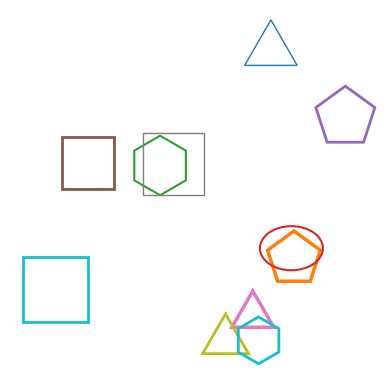[{"shape": "triangle", "thickness": 1, "radius": 0.39, "center": [0.704, 0.87]}, {"shape": "pentagon", "thickness": 2.5, "radius": 0.36, "center": [0.764, 0.328]}, {"shape": "hexagon", "thickness": 1.5, "radius": 0.39, "center": [0.416, 0.57]}, {"shape": "oval", "thickness": 1.5, "radius": 0.41, "center": [0.757, 0.355]}, {"shape": "pentagon", "thickness": 2, "radius": 0.4, "center": [0.897, 0.696]}, {"shape": "square", "thickness": 2, "radius": 0.33, "center": [0.229, 0.577]}, {"shape": "triangle", "thickness": 2.5, "radius": 0.31, "center": [0.657, 0.181]}, {"shape": "square", "thickness": 1, "radius": 0.4, "center": [0.451, 0.574]}, {"shape": "triangle", "thickness": 2, "radius": 0.34, "center": [0.586, 0.116]}, {"shape": "square", "thickness": 2, "radius": 0.42, "center": [0.144, 0.249]}, {"shape": "hexagon", "thickness": 2, "radius": 0.3, "center": [0.672, 0.116]}]